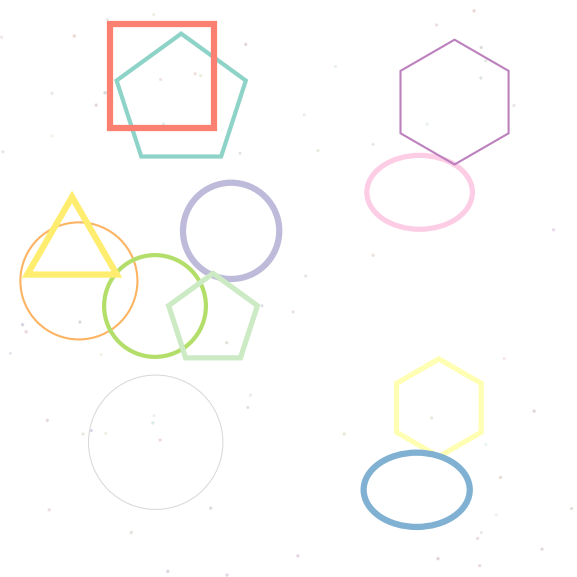[{"shape": "pentagon", "thickness": 2, "radius": 0.59, "center": [0.314, 0.823]}, {"shape": "hexagon", "thickness": 2.5, "radius": 0.42, "center": [0.76, 0.293]}, {"shape": "circle", "thickness": 3, "radius": 0.42, "center": [0.4, 0.599]}, {"shape": "square", "thickness": 3, "radius": 0.45, "center": [0.28, 0.868]}, {"shape": "oval", "thickness": 3, "radius": 0.46, "center": [0.722, 0.151]}, {"shape": "circle", "thickness": 1, "radius": 0.51, "center": [0.137, 0.513]}, {"shape": "circle", "thickness": 2, "radius": 0.44, "center": [0.268, 0.469]}, {"shape": "oval", "thickness": 2.5, "radius": 0.46, "center": [0.727, 0.666]}, {"shape": "circle", "thickness": 0.5, "radius": 0.58, "center": [0.27, 0.233]}, {"shape": "hexagon", "thickness": 1, "radius": 0.54, "center": [0.787, 0.822]}, {"shape": "pentagon", "thickness": 2.5, "radius": 0.4, "center": [0.369, 0.445]}, {"shape": "triangle", "thickness": 3, "radius": 0.45, "center": [0.125, 0.569]}]